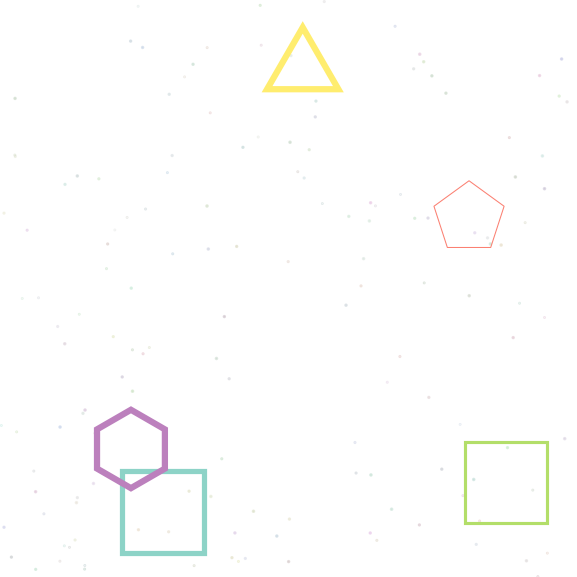[{"shape": "square", "thickness": 2.5, "radius": 0.35, "center": [0.282, 0.112]}, {"shape": "pentagon", "thickness": 0.5, "radius": 0.32, "center": [0.812, 0.622]}, {"shape": "square", "thickness": 1.5, "radius": 0.35, "center": [0.876, 0.164]}, {"shape": "hexagon", "thickness": 3, "radius": 0.34, "center": [0.227, 0.222]}, {"shape": "triangle", "thickness": 3, "radius": 0.36, "center": [0.524, 0.88]}]